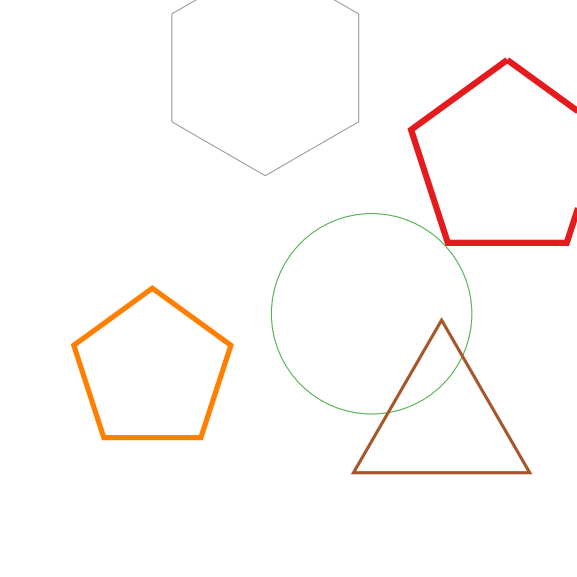[{"shape": "pentagon", "thickness": 3, "radius": 0.88, "center": [0.878, 0.72]}, {"shape": "circle", "thickness": 0.5, "radius": 0.87, "center": [0.644, 0.456]}, {"shape": "pentagon", "thickness": 2.5, "radius": 0.71, "center": [0.264, 0.357]}, {"shape": "triangle", "thickness": 1.5, "radius": 0.88, "center": [0.765, 0.269]}, {"shape": "hexagon", "thickness": 0.5, "radius": 0.93, "center": [0.459, 0.882]}]